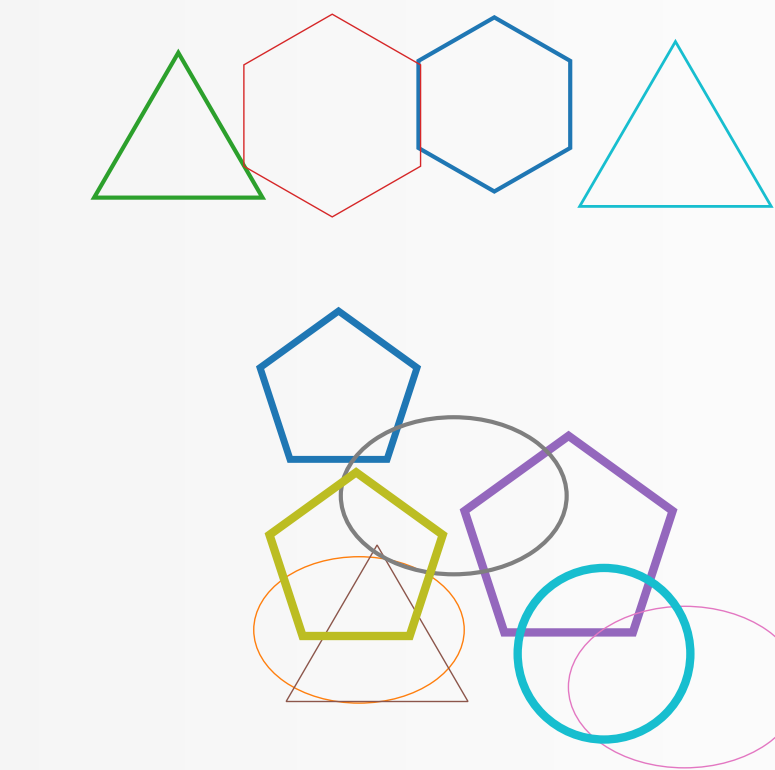[{"shape": "hexagon", "thickness": 1.5, "radius": 0.57, "center": [0.638, 0.864]}, {"shape": "pentagon", "thickness": 2.5, "radius": 0.53, "center": [0.437, 0.49]}, {"shape": "oval", "thickness": 0.5, "radius": 0.68, "center": [0.463, 0.182]}, {"shape": "triangle", "thickness": 1.5, "radius": 0.63, "center": [0.23, 0.806]}, {"shape": "hexagon", "thickness": 0.5, "radius": 0.66, "center": [0.429, 0.85]}, {"shape": "pentagon", "thickness": 3, "radius": 0.71, "center": [0.734, 0.293]}, {"shape": "triangle", "thickness": 0.5, "radius": 0.68, "center": [0.487, 0.157]}, {"shape": "oval", "thickness": 0.5, "radius": 0.75, "center": [0.883, 0.108]}, {"shape": "oval", "thickness": 1.5, "radius": 0.73, "center": [0.585, 0.356]}, {"shape": "pentagon", "thickness": 3, "radius": 0.59, "center": [0.46, 0.269]}, {"shape": "circle", "thickness": 3, "radius": 0.56, "center": [0.779, 0.151]}, {"shape": "triangle", "thickness": 1, "radius": 0.71, "center": [0.872, 0.803]}]